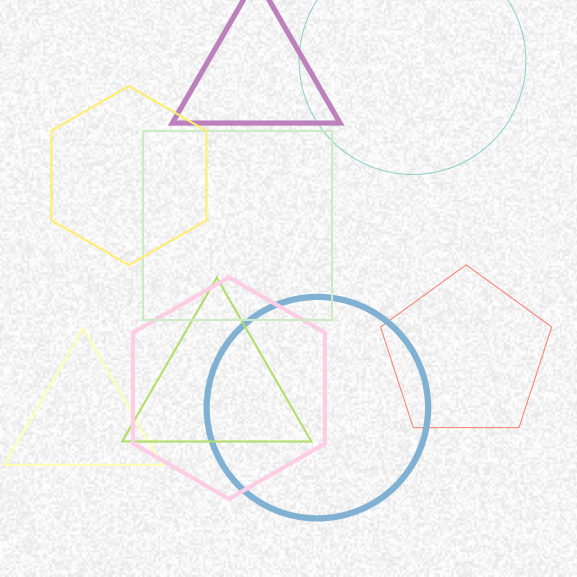[{"shape": "circle", "thickness": 0.5, "radius": 0.98, "center": [0.714, 0.893]}, {"shape": "triangle", "thickness": 1, "radius": 0.79, "center": [0.144, 0.273]}, {"shape": "pentagon", "thickness": 0.5, "radius": 0.78, "center": [0.807, 0.385]}, {"shape": "circle", "thickness": 3, "radius": 0.96, "center": [0.55, 0.293]}, {"shape": "triangle", "thickness": 1, "radius": 0.95, "center": [0.375, 0.329]}, {"shape": "hexagon", "thickness": 2, "radius": 0.96, "center": [0.396, 0.327]}, {"shape": "triangle", "thickness": 2.5, "radius": 0.84, "center": [0.444, 0.87]}, {"shape": "square", "thickness": 1, "radius": 0.82, "center": [0.412, 0.609]}, {"shape": "hexagon", "thickness": 1, "radius": 0.77, "center": [0.223, 0.695]}]